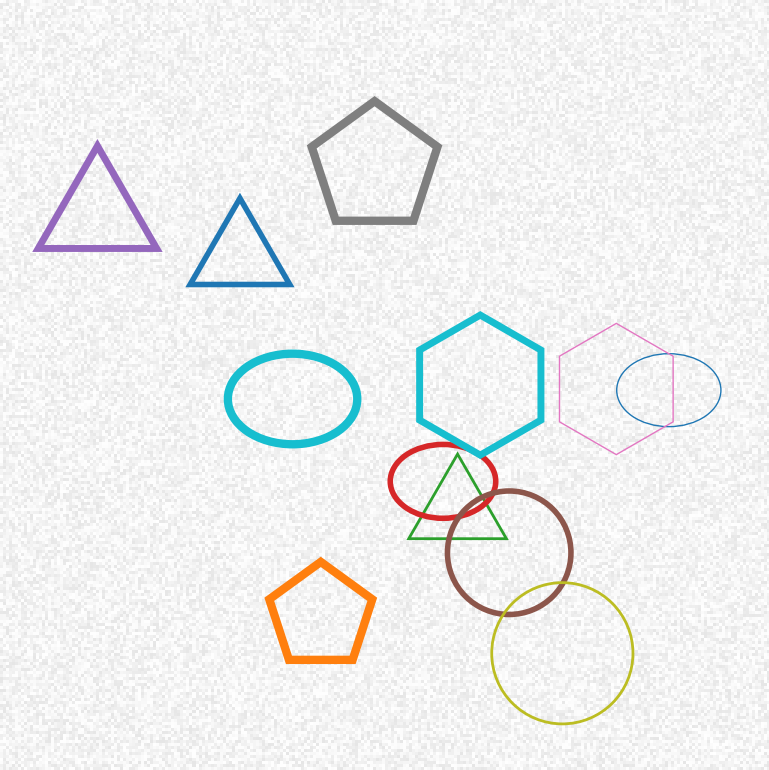[{"shape": "triangle", "thickness": 2, "radius": 0.37, "center": [0.312, 0.668]}, {"shape": "oval", "thickness": 0.5, "radius": 0.34, "center": [0.869, 0.493]}, {"shape": "pentagon", "thickness": 3, "radius": 0.35, "center": [0.417, 0.2]}, {"shape": "triangle", "thickness": 1, "radius": 0.37, "center": [0.594, 0.337]}, {"shape": "oval", "thickness": 2, "radius": 0.34, "center": [0.575, 0.375]}, {"shape": "triangle", "thickness": 2.5, "radius": 0.44, "center": [0.127, 0.722]}, {"shape": "circle", "thickness": 2, "radius": 0.4, "center": [0.661, 0.282]}, {"shape": "hexagon", "thickness": 0.5, "radius": 0.43, "center": [0.8, 0.495]}, {"shape": "pentagon", "thickness": 3, "radius": 0.43, "center": [0.486, 0.783]}, {"shape": "circle", "thickness": 1, "radius": 0.46, "center": [0.73, 0.152]}, {"shape": "oval", "thickness": 3, "radius": 0.42, "center": [0.38, 0.482]}, {"shape": "hexagon", "thickness": 2.5, "radius": 0.45, "center": [0.624, 0.5]}]